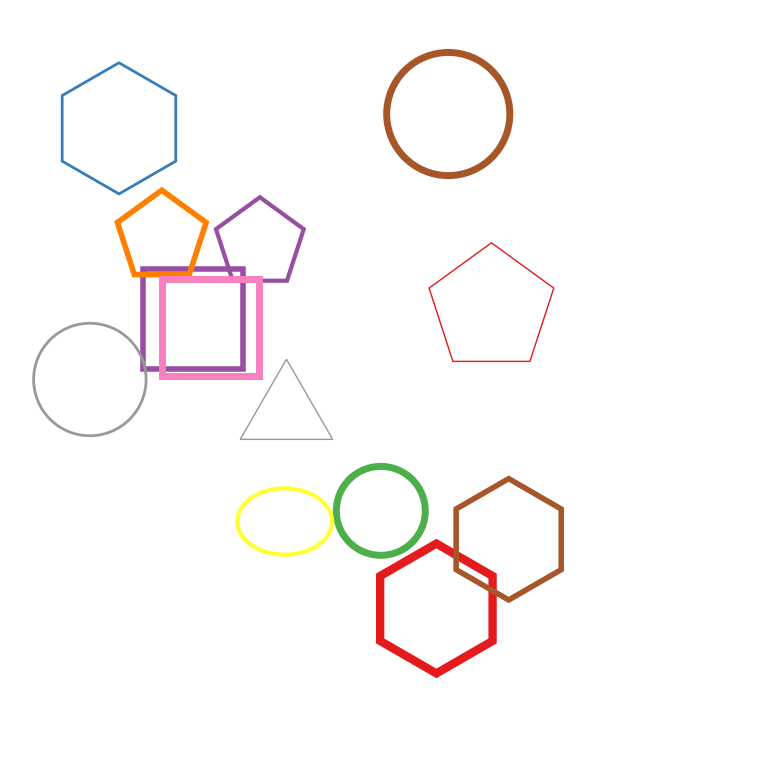[{"shape": "pentagon", "thickness": 0.5, "radius": 0.43, "center": [0.638, 0.6]}, {"shape": "hexagon", "thickness": 3, "radius": 0.42, "center": [0.567, 0.21]}, {"shape": "hexagon", "thickness": 1, "radius": 0.43, "center": [0.155, 0.833]}, {"shape": "circle", "thickness": 2.5, "radius": 0.29, "center": [0.495, 0.337]}, {"shape": "pentagon", "thickness": 1.5, "radius": 0.3, "center": [0.337, 0.684]}, {"shape": "square", "thickness": 2, "radius": 0.32, "center": [0.251, 0.586]}, {"shape": "pentagon", "thickness": 2, "radius": 0.3, "center": [0.21, 0.692]}, {"shape": "oval", "thickness": 1.5, "radius": 0.31, "center": [0.37, 0.323]}, {"shape": "circle", "thickness": 2.5, "radius": 0.4, "center": [0.582, 0.852]}, {"shape": "hexagon", "thickness": 2, "radius": 0.39, "center": [0.661, 0.3]}, {"shape": "square", "thickness": 2.5, "radius": 0.31, "center": [0.273, 0.575]}, {"shape": "triangle", "thickness": 0.5, "radius": 0.35, "center": [0.372, 0.464]}, {"shape": "circle", "thickness": 1, "radius": 0.37, "center": [0.117, 0.507]}]